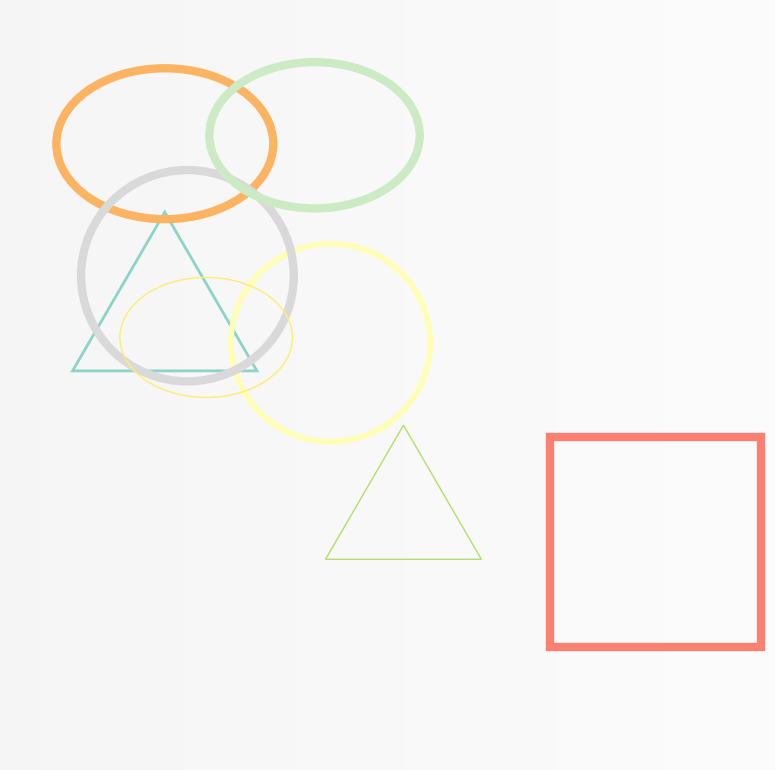[{"shape": "triangle", "thickness": 1, "radius": 0.69, "center": [0.213, 0.587]}, {"shape": "circle", "thickness": 2, "radius": 0.64, "center": [0.427, 0.555]}, {"shape": "square", "thickness": 3, "radius": 0.68, "center": [0.846, 0.296]}, {"shape": "oval", "thickness": 3, "radius": 0.7, "center": [0.213, 0.813]}, {"shape": "triangle", "thickness": 0.5, "radius": 0.58, "center": [0.521, 0.332]}, {"shape": "circle", "thickness": 3, "radius": 0.69, "center": [0.242, 0.642]}, {"shape": "oval", "thickness": 3, "radius": 0.68, "center": [0.406, 0.824]}, {"shape": "oval", "thickness": 0.5, "radius": 0.56, "center": [0.266, 0.562]}]